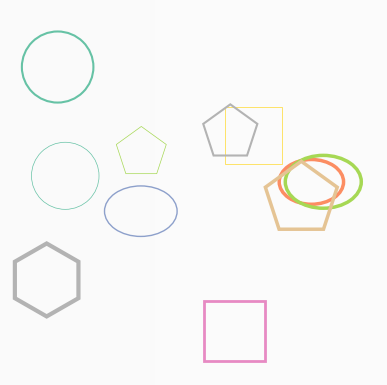[{"shape": "circle", "thickness": 0.5, "radius": 0.44, "center": [0.168, 0.543]}, {"shape": "circle", "thickness": 1.5, "radius": 0.46, "center": [0.149, 0.826]}, {"shape": "oval", "thickness": 2.5, "radius": 0.42, "center": [0.804, 0.528]}, {"shape": "oval", "thickness": 1, "radius": 0.47, "center": [0.363, 0.451]}, {"shape": "square", "thickness": 2, "radius": 0.39, "center": [0.605, 0.141]}, {"shape": "pentagon", "thickness": 0.5, "radius": 0.34, "center": [0.365, 0.604]}, {"shape": "oval", "thickness": 2.5, "radius": 0.49, "center": [0.834, 0.528]}, {"shape": "square", "thickness": 0.5, "radius": 0.37, "center": [0.655, 0.648]}, {"shape": "pentagon", "thickness": 2.5, "radius": 0.49, "center": [0.778, 0.483]}, {"shape": "pentagon", "thickness": 1.5, "radius": 0.37, "center": [0.594, 0.656]}, {"shape": "hexagon", "thickness": 3, "radius": 0.47, "center": [0.12, 0.273]}]